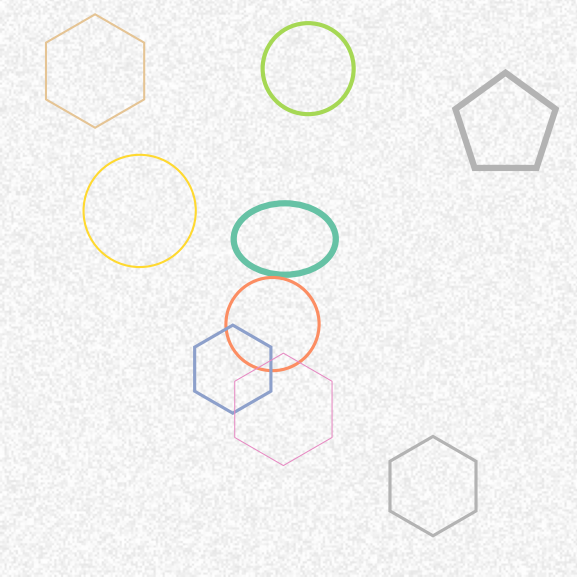[{"shape": "oval", "thickness": 3, "radius": 0.44, "center": [0.493, 0.585]}, {"shape": "circle", "thickness": 1.5, "radius": 0.4, "center": [0.472, 0.438]}, {"shape": "hexagon", "thickness": 1.5, "radius": 0.38, "center": [0.403, 0.36]}, {"shape": "hexagon", "thickness": 0.5, "radius": 0.49, "center": [0.491, 0.29]}, {"shape": "circle", "thickness": 2, "radius": 0.39, "center": [0.534, 0.88]}, {"shape": "circle", "thickness": 1, "radius": 0.49, "center": [0.242, 0.634]}, {"shape": "hexagon", "thickness": 1, "radius": 0.49, "center": [0.165, 0.876]}, {"shape": "hexagon", "thickness": 1.5, "radius": 0.43, "center": [0.75, 0.157]}, {"shape": "pentagon", "thickness": 3, "radius": 0.46, "center": [0.875, 0.782]}]